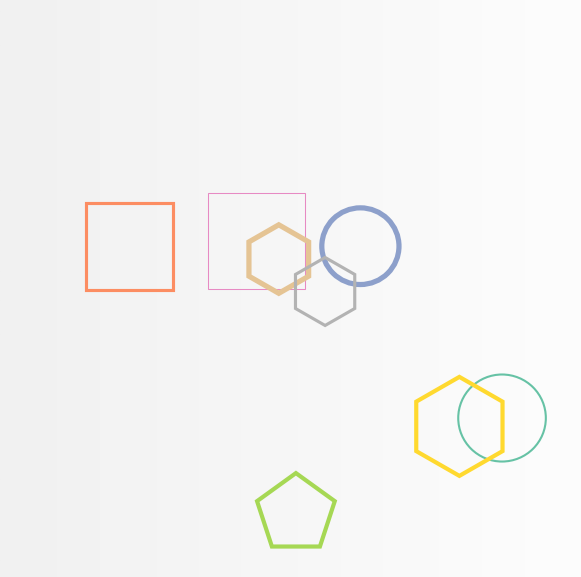[{"shape": "circle", "thickness": 1, "radius": 0.38, "center": [0.864, 0.275]}, {"shape": "square", "thickness": 1.5, "radius": 0.37, "center": [0.222, 0.572]}, {"shape": "circle", "thickness": 2.5, "radius": 0.33, "center": [0.62, 0.573]}, {"shape": "square", "thickness": 0.5, "radius": 0.41, "center": [0.441, 0.582]}, {"shape": "pentagon", "thickness": 2, "radius": 0.35, "center": [0.509, 0.11]}, {"shape": "hexagon", "thickness": 2, "radius": 0.43, "center": [0.79, 0.261]}, {"shape": "hexagon", "thickness": 2.5, "radius": 0.3, "center": [0.48, 0.551]}, {"shape": "hexagon", "thickness": 1.5, "radius": 0.29, "center": [0.559, 0.494]}]